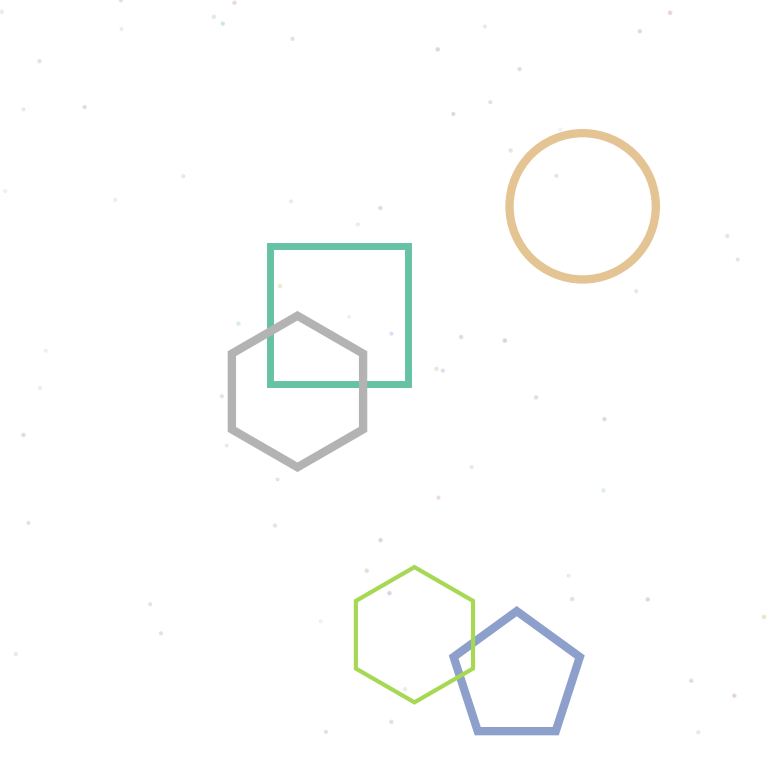[{"shape": "square", "thickness": 2.5, "radius": 0.45, "center": [0.441, 0.591]}, {"shape": "pentagon", "thickness": 3, "radius": 0.43, "center": [0.671, 0.12]}, {"shape": "hexagon", "thickness": 1.5, "radius": 0.44, "center": [0.538, 0.176]}, {"shape": "circle", "thickness": 3, "radius": 0.48, "center": [0.757, 0.732]}, {"shape": "hexagon", "thickness": 3, "radius": 0.49, "center": [0.386, 0.492]}]